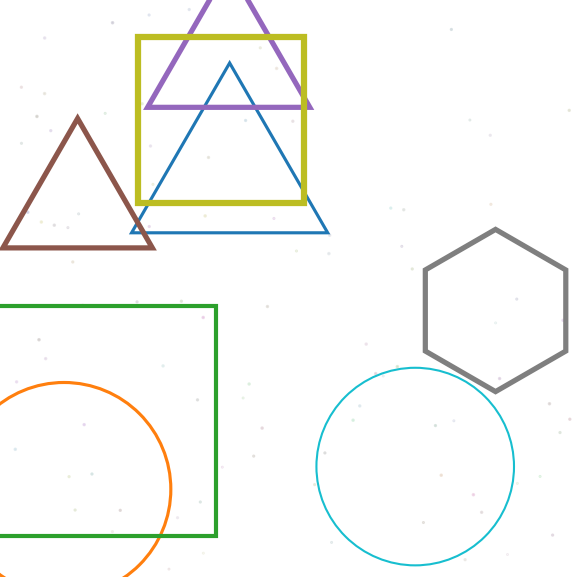[{"shape": "triangle", "thickness": 1.5, "radius": 0.98, "center": [0.398, 0.694]}, {"shape": "circle", "thickness": 1.5, "radius": 0.92, "center": [0.111, 0.152]}, {"shape": "square", "thickness": 2, "radius": 1.0, "center": [0.174, 0.271]}, {"shape": "triangle", "thickness": 2.5, "radius": 0.81, "center": [0.396, 0.894]}, {"shape": "triangle", "thickness": 2.5, "radius": 0.75, "center": [0.134, 0.645]}, {"shape": "hexagon", "thickness": 2.5, "radius": 0.7, "center": [0.858, 0.461]}, {"shape": "square", "thickness": 3, "radius": 0.72, "center": [0.383, 0.792]}, {"shape": "circle", "thickness": 1, "radius": 0.86, "center": [0.719, 0.191]}]